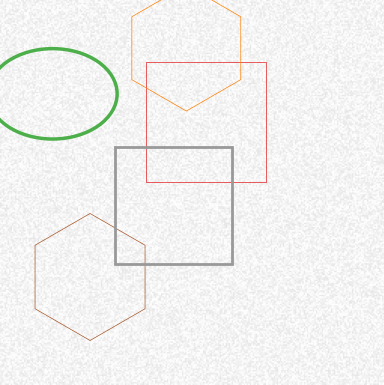[{"shape": "square", "thickness": 0.5, "radius": 0.78, "center": [0.534, 0.684]}, {"shape": "oval", "thickness": 2.5, "radius": 0.84, "center": [0.137, 0.756]}, {"shape": "hexagon", "thickness": 0.5, "radius": 0.82, "center": [0.484, 0.875]}, {"shape": "hexagon", "thickness": 0.5, "radius": 0.82, "center": [0.234, 0.281]}, {"shape": "square", "thickness": 2, "radius": 0.76, "center": [0.45, 0.465]}]